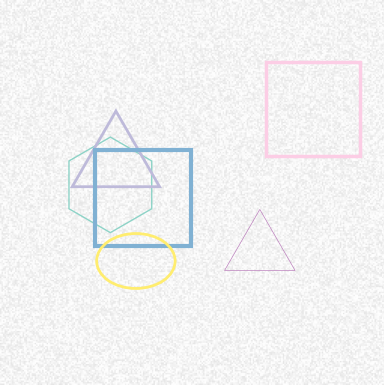[{"shape": "hexagon", "thickness": 1, "radius": 0.62, "center": [0.287, 0.52]}, {"shape": "triangle", "thickness": 2, "radius": 0.65, "center": [0.301, 0.581]}, {"shape": "square", "thickness": 3, "radius": 0.63, "center": [0.372, 0.486]}, {"shape": "square", "thickness": 2.5, "radius": 0.61, "center": [0.812, 0.717]}, {"shape": "triangle", "thickness": 0.5, "radius": 0.53, "center": [0.675, 0.35]}, {"shape": "oval", "thickness": 2, "radius": 0.51, "center": [0.353, 0.322]}]